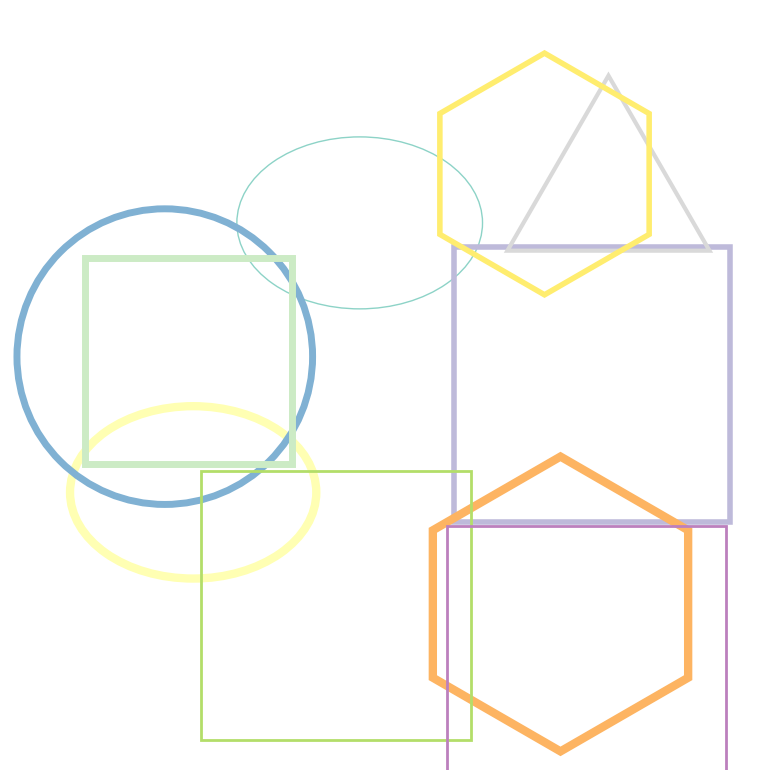[{"shape": "oval", "thickness": 0.5, "radius": 0.8, "center": [0.467, 0.711]}, {"shape": "oval", "thickness": 3, "radius": 0.8, "center": [0.251, 0.361]}, {"shape": "square", "thickness": 2, "radius": 0.9, "center": [0.769, 0.501]}, {"shape": "circle", "thickness": 2.5, "radius": 0.96, "center": [0.214, 0.537]}, {"shape": "hexagon", "thickness": 3, "radius": 0.96, "center": [0.728, 0.216]}, {"shape": "square", "thickness": 1, "radius": 0.87, "center": [0.436, 0.213]}, {"shape": "triangle", "thickness": 1.5, "radius": 0.76, "center": [0.79, 0.75]}, {"shape": "square", "thickness": 1, "radius": 0.9, "center": [0.762, 0.135]}, {"shape": "square", "thickness": 2.5, "radius": 0.67, "center": [0.245, 0.531]}, {"shape": "hexagon", "thickness": 2, "radius": 0.78, "center": [0.707, 0.774]}]